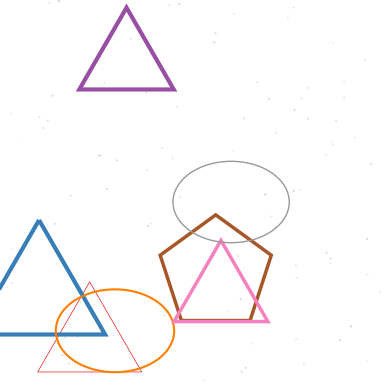[{"shape": "triangle", "thickness": 0.5, "radius": 0.78, "center": [0.233, 0.112]}, {"shape": "triangle", "thickness": 3, "radius": 0.99, "center": [0.101, 0.23]}, {"shape": "triangle", "thickness": 3, "radius": 0.71, "center": [0.329, 0.838]}, {"shape": "oval", "thickness": 1.5, "radius": 0.77, "center": [0.299, 0.141]}, {"shape": "pentagon", "thickness": 2.5, "radius": 0.76, "center": [0.56, 0.29]}, {"shape": "triangle", "thickness": 2.5, "radius": 0.7, "center": [0.574, 0.235]}, {"shape": "oval", "thickness": 1, "radius": 0.76, "center": [0.6, 0.475]}]